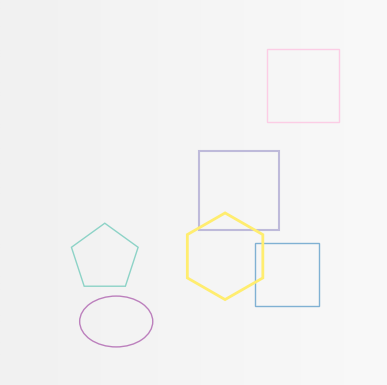[{"shape": "pentagon", "thickness": 1, "radius": 0.45, "center": [0.27, 0.33]}, {"shape": "square", "thickness": 1.5, "radius": 0.51, "center": [0.617, 0.505]}, {"shape": "square", "thickness": 1, "radius": 0.41, "center": [0.74, 0.287]}, {"shape": "square", "thickness": 1, "radius": 0.47, "center": [0.782, 0.779]}, {"shape": "oval", "thickness": 1, "radius": 0.47, "center": [0.3, 0.165]}, {"shape": "hexagon", "thickness": 2, "radius": 0.56, "center": [0.581, 0.334]}]